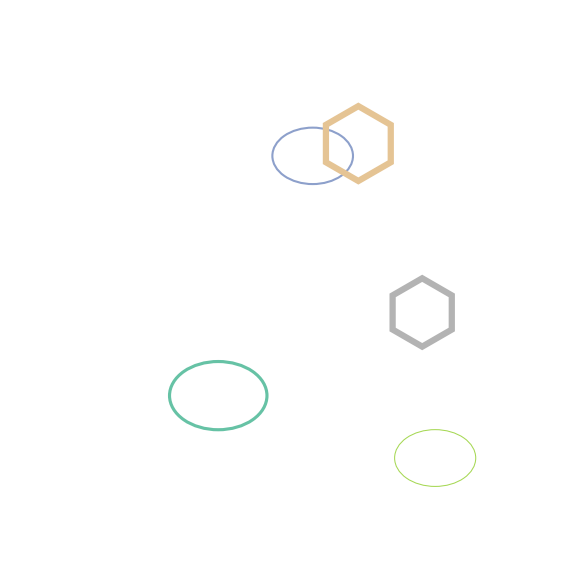[{"shape": "oval", "thickness": 1.5, "radius": 0.42, "center": [0.378, 0.314]}, {"shape": "oval", "thickness": 1, "radius": 0.35, "center": [0.541, 0.729]}, {"shape": "oval", "thickness": 0.5, "radius": 0.35, "center": [0.754, 0.206]}, {"shape": "hexagon", "thickness": 3, "radius": 0.32, "center": [0.621, 0.751]}, {"shape": "hexagon", "thickness": 3, "radius": 0.3, "center": [0.731, 0.458]}]